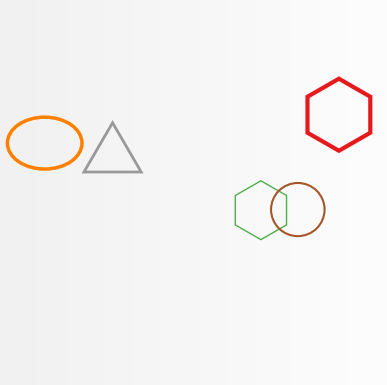[{"shape": "hexagon", "thickness": 3, "radius": 0.47, "center": [0.875, 0.702]}, {"shape": "hexagon", "thickness": 1, "radius": 0.38, "center": [0.673, 0.454]}, {"shape": "oval", "thickness": 2.5, "radius": 0.48, "center": [0.115, 0.628]}, {"shape": "circle", "thickness": 1.5, "radius": 0.35, "center": [0.769, 0.456]}, {"shape": "triangle", "thickness": 2, "radius": 0.43, "center": [0.291, 0.596]}]